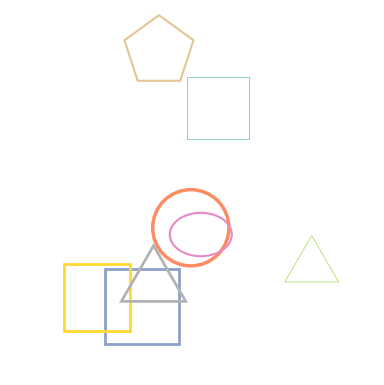[{"shape": "square", "thickness": 0.5, "radius": 0.4, "center": [0.566, 0.72]}, {"shape": "circle", "thickness": 2.5, "radius": 0.49, "center": [0.496, 0.408]}, {"shape": "square", "thickness": 2, "radius": 0.49, "center": [0.369, 0.204]}, {"shape": "oval", "thickness": 1.5, "radius": 0.4, "center": [0.522, 0.391]}, {"shape": "triangle", "thickness": 0.5, "radius": 0.4, "center": [0.81, 0.308]}, {"shape": "square", "thickness": 2, "radius": 0.43, "center": [0.251, 0.227]}, {"shape": "pentagon", "thickness": 1.5, "radius": 0.47, "center": [0.413, 0.866]}, {"shape": "triangle", "thickness": 2, "radius": 0.48, "center": [0.399, 0.265]}]